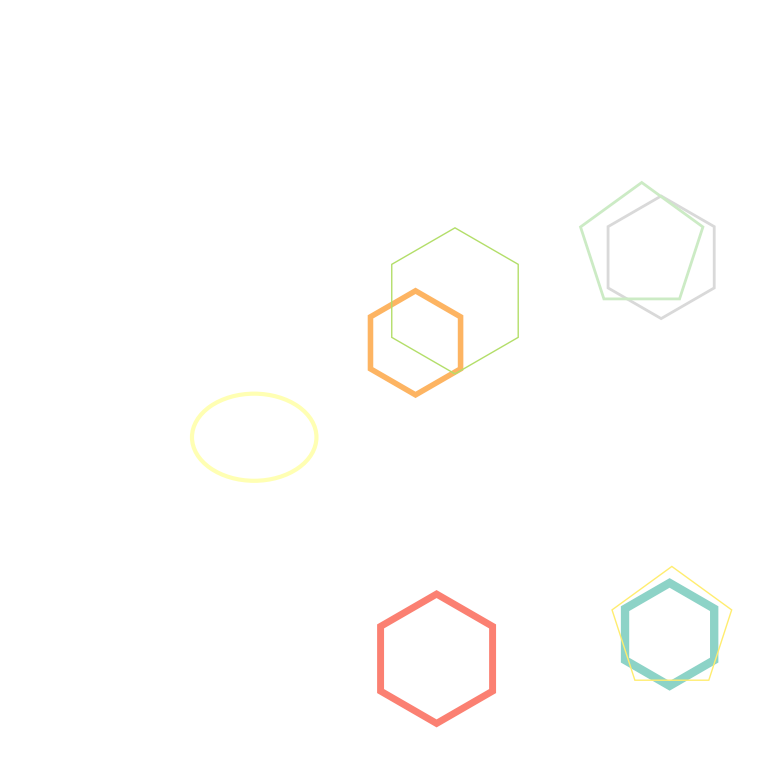[{"shape": "hexagon", "thickness": 3, "radius": 0.33, "center": [0.87, 0.176]}, {"shape": "oval", "thickness": 1.5, "radius": 0.4, "center": [0.33, 0.432]}, {"shape": "hexagon", "thickness": 2.5, "radius": 0.42, "center": [0.567, 0.144]}, {"shape": "hexagon", "thickness": 2, "radius": 0.34, "center": [0.54, 0.555]}, {"shape": "hexagon", "thickness": 0.5, "radius": 0.47, "center": [0.591, 0.609]}, {"shape": "hexagon", "thickness": 1, "radius": 0.4, "center": [0.859, 0.666]}, {"shape": "pentagon", "thickness": 1, "radius": 0.42, "center": [0.833, 0.679]}, {"shape": "pentagon", "thickness": 0.5, "radius": 0.41, "center": [0.873, 0.183]}]